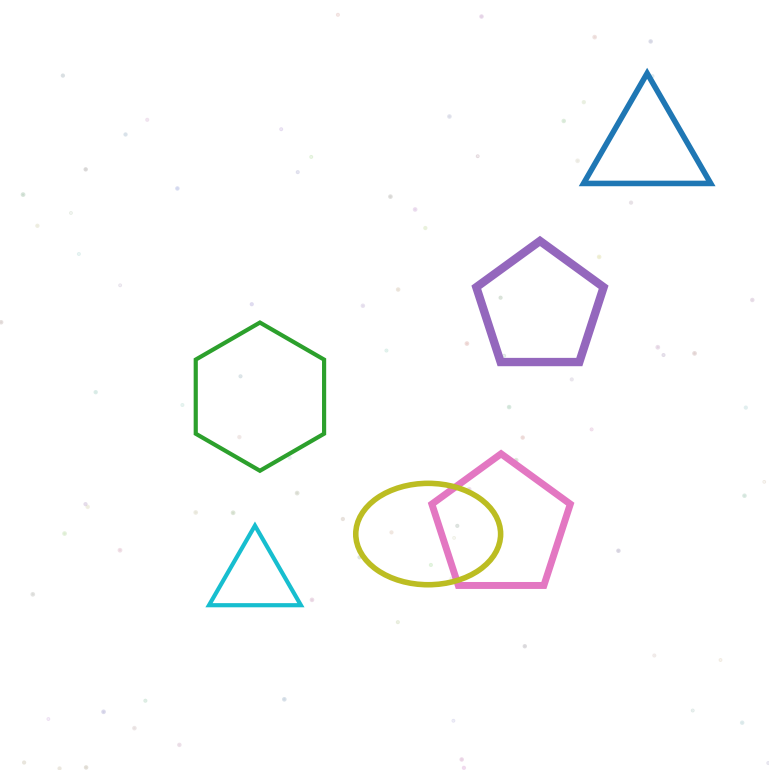[{"shape": "triangle", "thickness": 2, "radius": 0.48, "center": [0.84, 0.809]}, {"shape": "hexagon", "thickness": 1.5, "radius": 0.48, "center": [0.338, 0.485]}, {"shape": "pentagon", "thickness": 3, "radius": 0.43, "center": [0.701, 0.6]}, {"shape": "pentagon", "thickness": 2.5, "radius": 0.47, "center": [0.651, 0.316]}, {"shape": "oval", "thickness": 2, "radius": 0.47, "center": [0.556, 0.306]}, {"shape": "triangle", "thickness": 1.5, "radius": 0.34, "center": [0.331, 0.248]}]